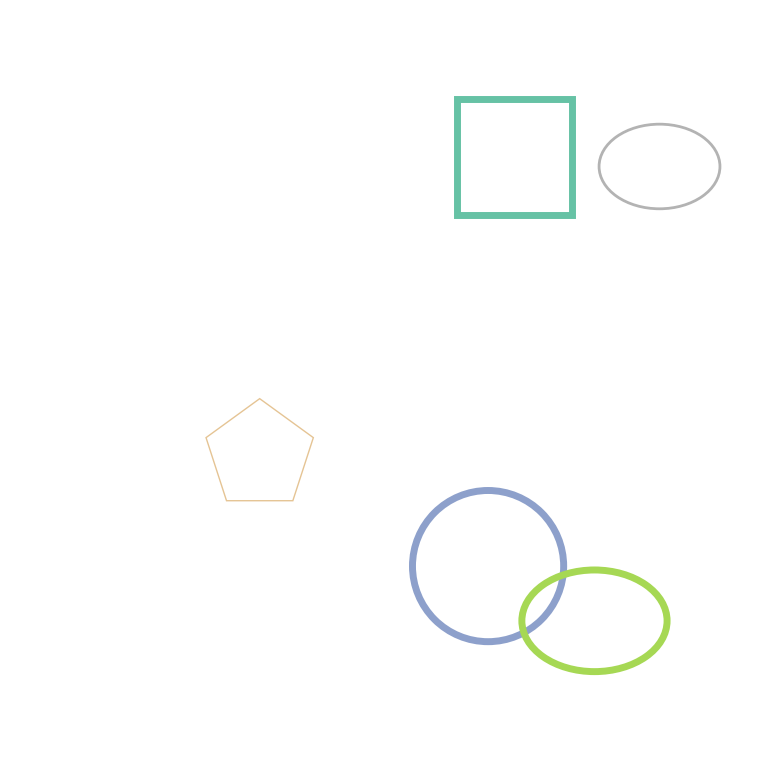[{"shape": "square", "thickness": 2.5, "radius": 0.37, "center": [0.668, 0.796]}, {"shape": "circle", "thickness": 2.5, "radius": 0.49, "center": [0.634, 0.265]}, {"shape": "oval", "thickness": 2.5, "radius": 0.47, "center": [0.772, 0.194]}, {"shape": "pentagon", "thickness": 0.5, "radius": 0.37, "center": [0.337, 0.409]}, {"shape": "oval", "thickness": 1, "radius": 0.39, "center": [0.857, 0.784]}]